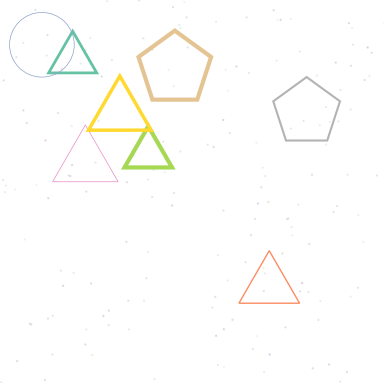[{"shape": "triangle", "thickness": 2, "radius": 0.36, "center": [0.189, 0.847]}, {"shape": "triangle", "thickness": 1, "radius": 0.45, "center": [0.699, 0.258]}, {"shape": "circle", "thickness": 0.5, "radius": 0.42, "center": [0.109, 0.884]}, {"shape": "triangle", "thickness": 0.5, "radius": 0.49, "center": [0.222, 0.577]}, {"shape": "triangle", "thickness": 3, "radius": 0.36, "center": [0.385, 0.601]}, {"shape": "triangle", "thickness": 2.5, "radius": 0.47, "center": [0.311, 0.709]}, {"shape": "pentagon", "thickness": 3, "radius": 0.5, "center": [0.454, 0.821]}, {"shape": "pentagon", "thickness": 1.5, "radius": 0.46, "center": [0.796, 0.709]}]